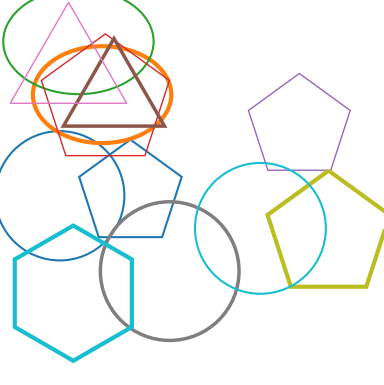[{"shape": "circle", "thickness": 1.5, "radius": 0.84, "center": [0.155, 0.492]}, {"shape": "pentagon", "thickness": 1.5, "radius": 0.7, "center": [0.339, 0.497]}, {"shape": "oval", "thickness": 3, "radius": 0.9, "center": [0.265, 0.754]}, {"shape": "oval", "thickness": 1.5, "radius": 0.98, "center": [0.204, 0.892]}, {"shape": "pentagon", "thickness": 1, "radius": 0.87, "center": [0.274, 0.737]}, {"shape": "pentagon", "thickness": 1, "radius": 0.69, "center": [0.777, 0.67]}, {"shape": "triangle", "thickness": 2.5, "radius": 0.76, "center": [0.296, 0.748]}, {"shape": "triangle", "thickness": 1, "radius": 0.87, "center": [0.178, 0.819]}, {"shape": "circle", "thickness": 2.5, "radius": 0.9, "center": [0.441, 0.296]}, {"shape": "pentagon", "thickness": 3, "radius": 0.83, "center": [0.853, 0.39]}, {"shape": "hexagon", "thickness": 3, "radius": 0.88, "center": [0.19, 0.238]}, {"shape": "circle", "thickness": 1.5, "radius": 0.85, "center": [0.676, 0.407]}]